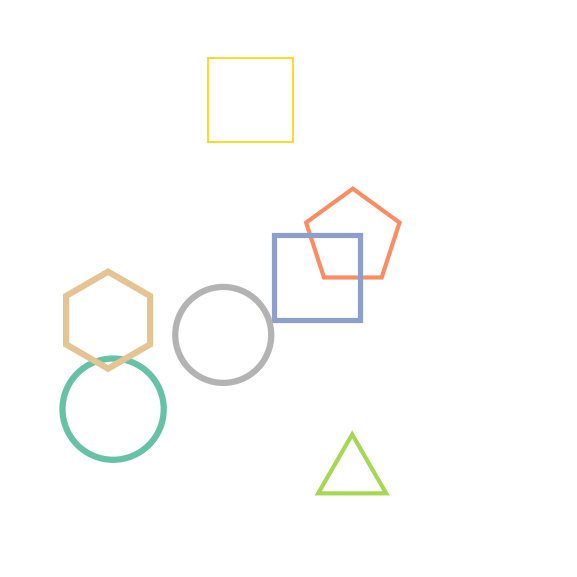[{"shape": "circle", "thickness": 3, "radius": 0.44, "center": [0.196, 0.291]}, {"shape": "pentagon", "thickness": 2, "radius": 0.43, "center": [0.611, 0.587]}, {"shape": "square", "thickness": 2.5, "radius": 0.37, "center": [0.549, 0.518]}, {"shape": "triangle", "thickness": 2, "radius": 0.34, "center": [0.61, 0.179]}, {"shape": "square", "thickness": 1, "radius": 0.36, "center": [0.434, 0.825]}, {"shape": "hexagon", "thickness": 3, "radius": 0.42, "center": [0.187, 0.445]}, {"shape": "circle", "thickness": 3, "radius": 0.42, "center": [0.387, 0.419]}]